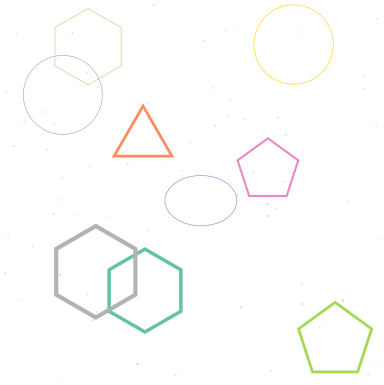[{"shape": "hexagon", "thickness": 2.5, "radius": 0.54, "center": [0.377, 0.245]}, {"shape": "triangle", "thickness": 2, "radius": 0.43, "center": [0.372, 0.638]}, {"shape": "oval", "thickness": 0.5, "radius": 0.47, "center": [0.522, 0.479]}, {"shape": "pentagon", "thickness": 1.5, "radius": 0.41, "center": [0.696, 0.558]}, {"shape": "pentagon", "thickness": 2, "radius": 0.5, "center": [0.87, 0.115]}, {"shape": "circle", "thickness": 0.5, "radius": 0.52, "center": [0.763, 0.884]}, {"shape": "hexagon", "thickness": 0.5, "radius": 0.5, "center": [0.229, 0.879]}, {"shape": "circle", "thickness": 0.5, "radius": 0.51, "center": [0.163, 0.754]}, {"shape": "hexagon", "thickness": 3, "radius": 0.59, "center": [0.249, 0.294]}]